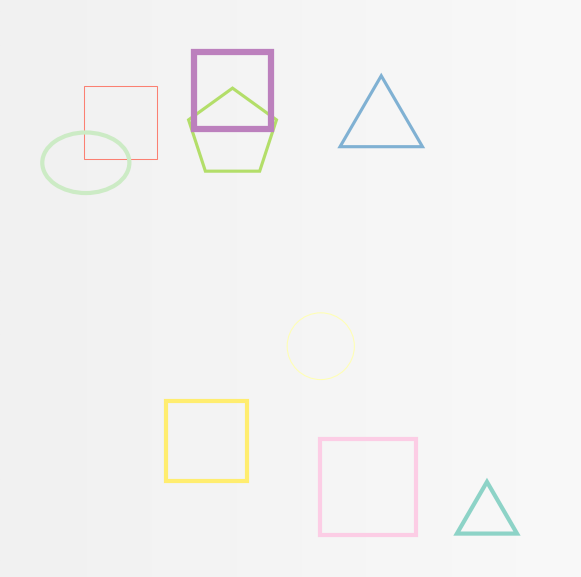[{"shape": "triangle", "thickness": 2, "radius": 0.3, "center": [0.838, 0.105]}, {"shape": "circle", "thickness": 0.5, "radius": 0.29, "center": [0.552, 0.4]}, {"shape": "square", "thickness": 0.5, "radius": 0.31, "center": [0.208, 0.787]}, {"shape": "triangle", "thickness": 1.5, "radius": 0.41, "center": [0.656, 0.786]}, {"shape": "pentagon", "thickness": 1.5, "radius": 0.4, "center": [0.4, 0.767]}, {"shape": "square", "thickness": 2, "radius": 0.41, "center": [0.633, 0.156]}, {"shape": "square", "thickness": 3, "radius": 0.33, "center": [0.4, 0.843]}, {"shape": "oval", "thickness": 2, "radius": 0.37, "center": [0.148, 0.717]}, {"shape": "square", "thickness": 2, "radius": 0.35, "center": [0.356, 0.235]}]